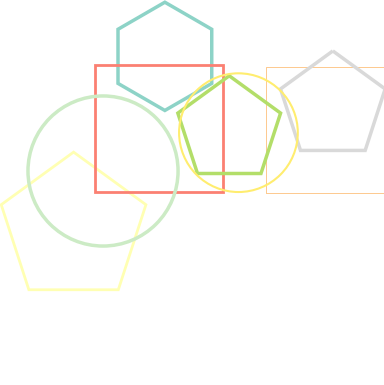[{"shape": "hexagon", "thickness": 2.5, "radius": 0.7, "center": [0.428, 0.854]}, {"shape": "pentagon", "thickness": 2, "radius": 0.99, "center": [0.191, 0.407]}, {"shape": "square", "thickness": 2, "radius": 0.83, "center": [0.413, 0.667]}, {"shape": "square", "thickness": 0.5, "radius": 0.81, "center": [0.855, 0.662]}, {"shape": "pentagon", "thickness": 2.5, "radius": 0.7, "center": [0.595, 0.663]}, {"shape": "pentagon", "thickness": 2.5, "radius": 0.71, "center": [0.864, 0.725]}, {"shape": "circle", "thickness": 2.5, "radius": 0.97, "center": [0.268, 0.556]}, {"shape": "circle", "thickness": 1.5, "radius": 0.77, "center": [0.619, 0.655]}]